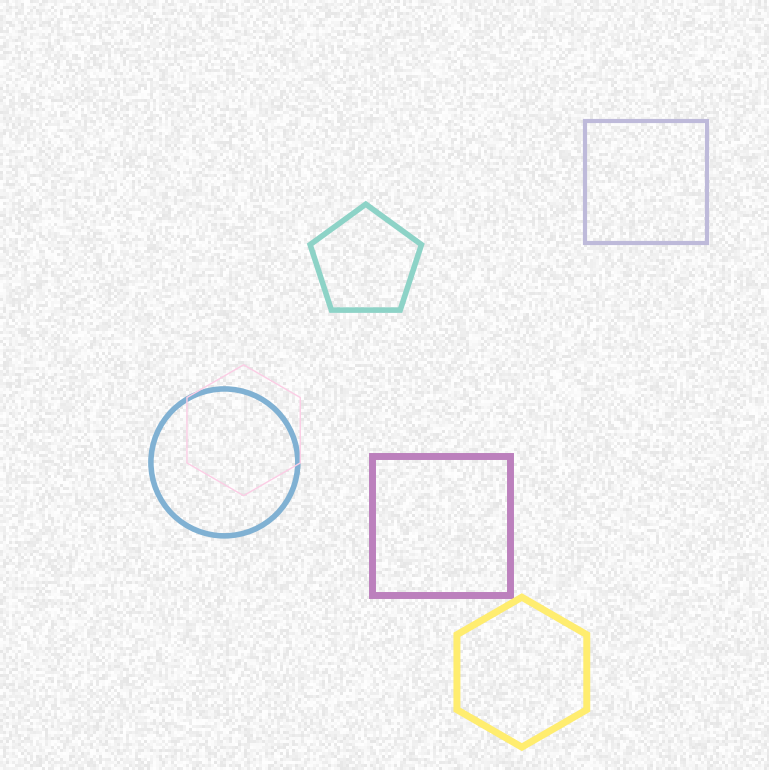[{"shape": "pentagon", "thickness": 2, "radius": 0.38, "center": [0.475, 0.659]}, {"shape": "square", "thickness": 1.5, "radius": 0.39, "center": [0.839, 0.764]}, {"shape": "circle", "thickness": 2, "radius": 0.48, "center": [0.291, 0.399]}, {"shape": "hexagon", "thickness": 0.5, "radius": 0.42, "center": [0.316, 0.441]}, {"shape": "square", "thickness": 2.5, "radius": 0.45, "center": [0.573, 0.318]}, {"shape": "hexagon", "thickness": 2.5, "radius": 0.49, "center": [0.678, 0.127]}]